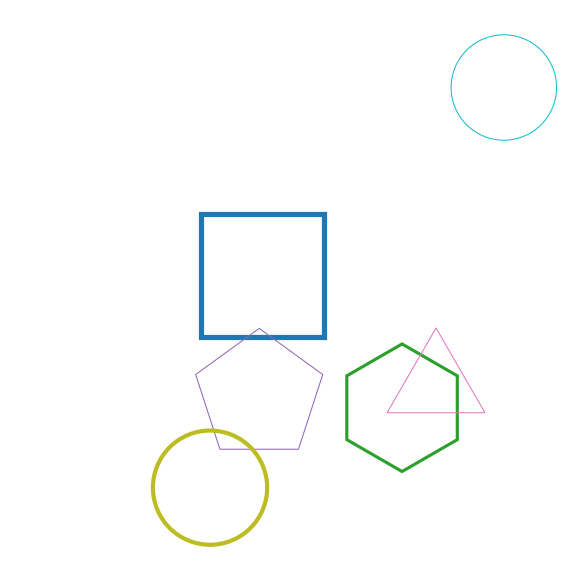[{"shape": "square", "thickness": 2.5, "radius": 0.53, "center": [0.454, 0.522]}, {"shape": "hexagon", "thickness": 1.5, "radius": 0.55, "center": [0.696, 0.293]}, {"shape": "pentagon", "thickness": 0.5, "radius": 0.58, "center": [0.449, 0.315]}, {"shape": "triangle", "thickness": 0.5, "radius": 0.49, "center": [0.755, 0.333]}, {"shape": "circle", "thickness": 2, "radius": 0.49, "center": [0.364, 0.155]}, {"shape": "circle", "thickness": 0.5, "radius": 0.46, "center": [0.872, 0.848]}]